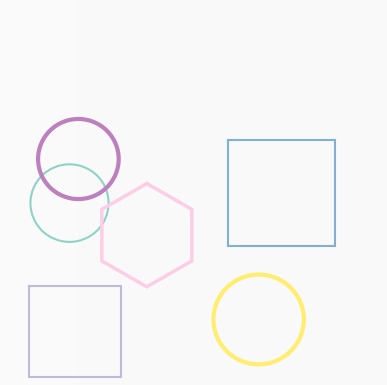[{"shape": "circle", "thickness": 1.5, "radius": 0.5, "center": [0.179, 0.472]}, {"shape": "square", "thickness": 1.5, "radius": 0.59, "center": [0.193, 0.138]}, {"shape": "square", "thickness": 1.5, "radius": 0.69, "center": [0.726, 0.498]}, {"shape": "hexagon", "thickness": 2.5, "radius": 0.67, "center": [0.379, 0.389]}, {"shape": "circle", "thickness": 3, "radius": 0.52, "center": [0.202, 0.587]}, {"shape": "circle", "thickness": 3, "radius": 0.58, "center": [0.667, 0.17]}]